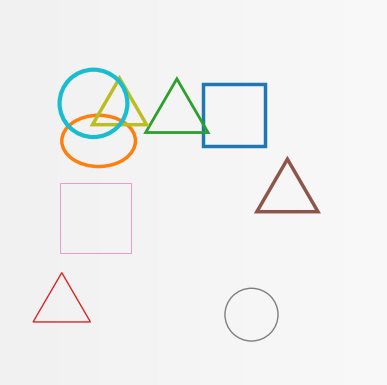[{"shape": "square", "thickness": 2.5, "radius": 0.4, "center": [0.605, 0.701]}, {"shape": "oval", "thickness": 2.5, "radius": 0.48, "center": [0.255, 0.634]}, {"shape": "triangle", "thickness": 2, "radius": 0.46, "center": [0.456, 0.702]}, {"shape": "triangle", "thickness": 1, "radius": 0.43, "center": [0.159, 0.206]}, {"shape": "triangle", "thickness": 2.5, "radius": 0.46, "center": [0.742, 0.496]}, {"shape": "square", "thickness": 0.5, "radius": 0.46, "center": [0.247, 0.434]}, {"shape": "circle", "thickness": 1, "radius": 0.34, "center": [0.649, 0.183]}, {"shape": "triangle", "thickness": 2.5, "radius": 0.4, "center": [0.308, 0.716]}, {"shape": "circle", "thickness": 3, "radius": 0.44, "center": [0.241, 0.732]}]